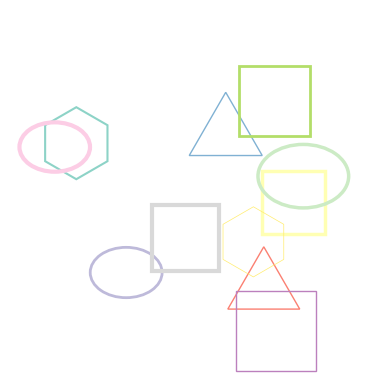[{"shape": "hexagon", "thickness": 1.5, "radius": 0.47, "center": [0.198, 0.628]}, {"shape": "square", "thickness": 2.5, "radius": 0.41, "center": [0.763, 0.475]}, {"shape": "oval", "thickness": 2, "radius": 0.47, "center": [0.328, 0.292]}, {"shape": "triangle", "thickness": 1, "radius": 0.54, "center": [0.685, 0.251]}, {"shape": "triangle", "thickness": 1, "radius": 0.55, "center": [0.586, 0.651]}, {"shape": "square", "thickness": 2, "radius": 0.46, "center": [0.713, 0.738]}, {"shape": "oval", "thickness": 3, "radius": 0.46, "center": [0.142, 0.618]}, {"shape": "square", "thickness": 3, "radius": 0.43, "center": [0.482, 0.381]}, {"shape": "square", "thickness": 1, "radius": 0.52, "center": [0.717, 0.141]}, {"shape": "oval", "thickness": 2.5, "radius": 0.59, "center": [0.788, 0.542]}, {"shape": "hexagon", "thickness": 0.5, "radius": 0.46, "center": [0.658, 0.372]}]